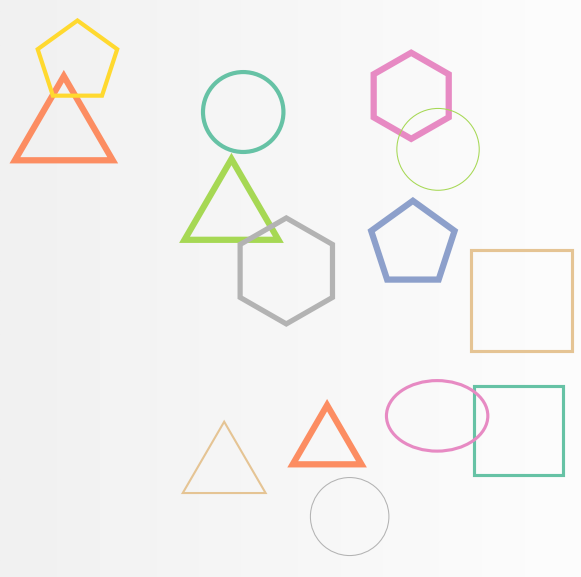[{"shape": "square", "thickness": 1.5, "radius": 0.38, "center": [0.892, 0.254]}, {"shape": "circle", "thickness": 2, "radius": 0.35, "center": [0.418, 0.805]}, {"shape": "triangle", "thickness": 3, "radius": 0.49, "center": [0.11, 0.77]}, {"shape": "triangle", "thickness": 3, "radius": 0.34, "center": [0.563, 0.229]}, {"shape": "pentagon", "thickness": 3, "radius": 0.38, "center": [0.71, 0.576]}, {"shape": "hexagon", "thickness": 3, "radius": 0.37, "center": [0.707, 0.833]}, {"shape": "oval", "thickness": 1.5, "radius": 0.44, "center": [0.752, 0.279]}, {"shape": "circle", "thickness": 0.5, "radius": 0.35, "center": [0.754, 0.74]}, {"shape": "triangle", "thickness": 3, "radius": 0.47, "center": [0.398, 0.631]}, {"shape": "pentagon", "thickness": 2, "radius": 0.36, "center": [0.133, 0.892]}, {"shape": "triangle", "thickness": 1, "radius": 0.41, "center": [0.386, 0.187]}, {"shape": "square", "thickness": 1.5, "radius": 0.43, "center": [0.896, 0.479]}, {"shape": "hexagon", "thickness": 2.5, "radius": 0.46, "center": [0.493, 0.53]}, {"shape": "circle", "thickness": 0.5, "radius": 0.34, "center": [0.602, 0.105]}]